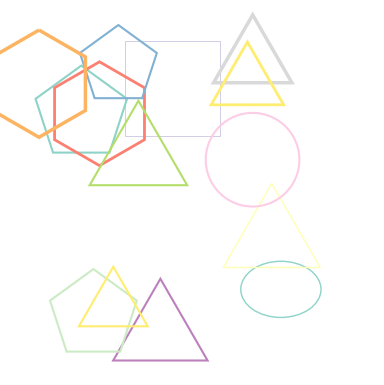[{"shape": "pentagon", "thickness": 1.5, "radius": 0.62, "center": [0.211, 0.705]}, {"shape": "oval", "thickness": 1, "radius": 0.52, "center": [0.73, 0.248]}, {"shape": "triangle", "thickness": 1, "radius": 0.73, "center": [0.706, 0.378]}, {"shape": "square", "thickness": 0.5, "radius": 0.62, "center": [0.448, 0.77]}, {"shape": "hexagon", "thickness": 2, "radius": 0.67, "center": [0.259, 0.705]}, {"shape": "pentagon", "thickness": 1.5, "radius": 0.53, "center": [0.307, 0.83]}, {"shape": "hexagon", "thickness": 2.5, "radius": 0.7, "center": [0.101, 0.783]}, {"shape": "triangle", "thickness": 1.5, "radius": 0.73, "center": [0.359, 0.592]}, {"shape": "circle", "thickness": 1.5, "radius": 0.61, "center": [0.656, 0.585]}, {"shape": "triangle", "thickness": 2.5, "radius": 0.59, "center": [0.656, 0.844]}, {"shape": "triangle", "thickness": 1.5, "radius": 0.71, "center": [0.417, 0.134]}, {"shape": "pentagon", "thickness": 1.5, "radius": 0.59, "center": [0.243, 0.183]}, {"shape": "triangle", "thickness": 1.5, "radius": 0.52, "center": [0.294, 0.204]}, {"shape": "triangle", "thickness": 2, "radius": 0.54, "center": [0.643, 0.782]}]